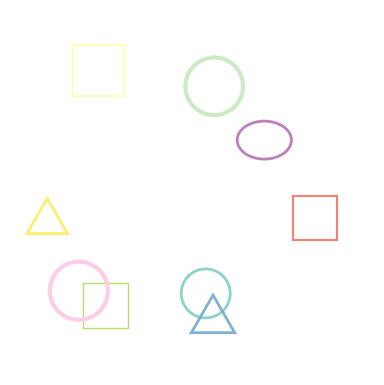[{"shape": "circle", "thickness": 2, "radius": 0.32, "center": [0.534, 0.238]}, {"shape": "square", "thickness": 1.5, "radius": 0.33, "center": [0.256, 0.817]}, {"shape": "square", "thickness": 1.5, "radius": 0.29, "center": [0.818, 0.434]}, {"shape": "triangle", "thickness": 2, "radius": 0.33, "center": [0.553, 0.168]}, {"shape": "square", "thickness": 1, "radius": 0.29, "center": [0.274, 0.207]}, {"shape": "circle", "thickness": 3, "radius": 0.38, "center": [0.205, 0.245]}, {"shape": "oval", "thickness": 2, "radius": 0.35, "center": [0.687, 0.636]}, {"shape": "circle", "thickness": 3, "radius": 0.37, "center": [0.556, 0.776]}, {"shape": "triangle", "thickness": 2, "radius": 0.3, "center": [0.123, 0.424]}]